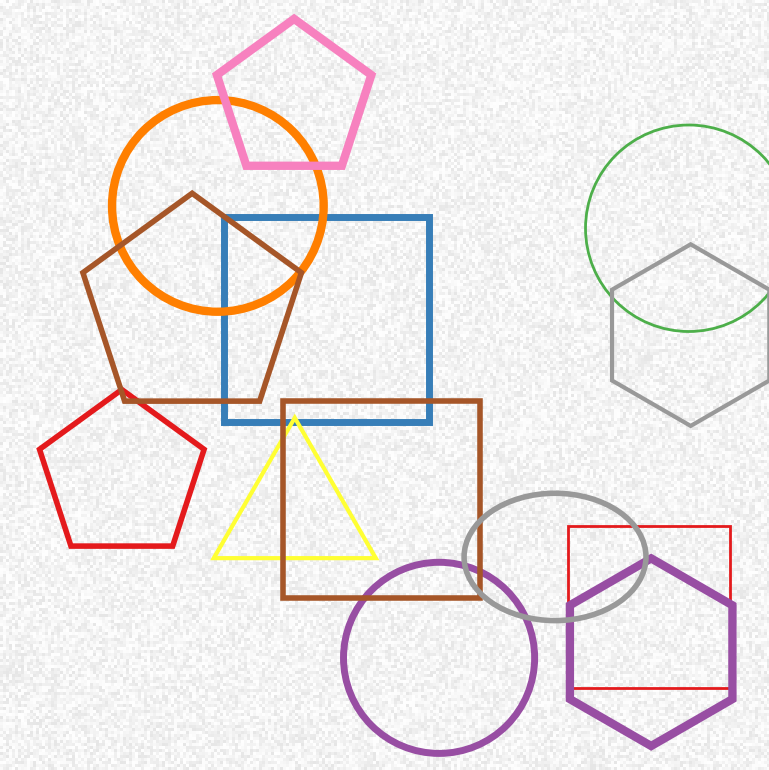[{"shape": "pentagon", "thickness": 2, "radius": 0.56, "center": [0.158, 0.382]}, {"shape": "square", "thickness": 1, "radius": 0.52, "center": [0.842, 0.212]}, {"shape": "square", "thickness": 2.5, "radius": 0.67, "center": [0.424, 0.586]}, {"shape": "circle", "thickness": 1, "radius": 0.67, "center": [0.895, 0.704]}, {"shape": "hexagon", "thickness": 3, "radius": 0.61, "center": [0.846, 0.153]}, {"shape": "circle", "thickness": 2.5, "radius": 0.62, "center": [0.57, 0.146]}, {"shape": "circle", "thickness": 3, "radius": 0.69, "center": [0.283, 0.733]}, {"shape": "triangle", "thickness": 1.5, "radius": 0.61, "center": [0.383, 0.336]}, {"shape": "square", "thickness": 2, "radius": 0.64, "center": [0.495, 0.351]}, {"shape": "pentagon", "thickness": 2, "radius": 0.75, "center": [0.25, 0.6]}, {"shape": "pentagon", "thickness": 3, "radius": 0.53, "center": [0.382, 0.87]}, {"shape": "oval", "thickness": 2, "radius": 0.59, "center": [0.721, 0.277]}, {"shape": "hexagon", "thickness": 1.5, "radius": 0.59, "center": [0.897, 0.565]}]